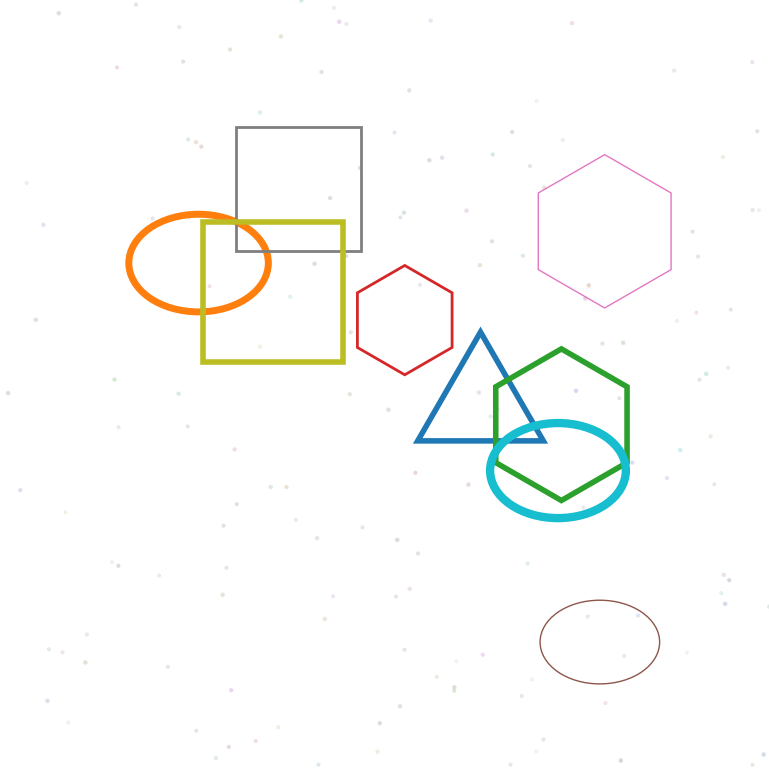[{"shape": "triangle", "thickness": 2, "radius": 0.47, "center": [0.624, 0.475]}, {"shape": "oval", "thickness": 2.5, "radius": 0.45, "center": [0.258, 0.658]}, {"shape": "hexagon", "thickness": 2, "radius": 0.49, "center": [0.729, 0.448]}, {"shape": "hexagon", "thickness": 1, "radius": 0.35, "center": [0.526, 0.584]}, {"shape": "oval", "thickness": 0.5, "radius": 0.39, "center": [0.779, 0.166]}, {"shape": "hexagon", "thickness": 0.5, "radius": 0.5, "center": [0.785, 0.7]}, {"shape": "square", "thickness": 1, "radius": 0.4, "center": [0.388, 0.755]}, {"shape": "square", "thickness": 2, "radius": 0.45, "center": [0.355, 0.62]}, {"shape": "oval", "thickness": 3, "radius": 0.44, "center": [0.725, 0.389]}]